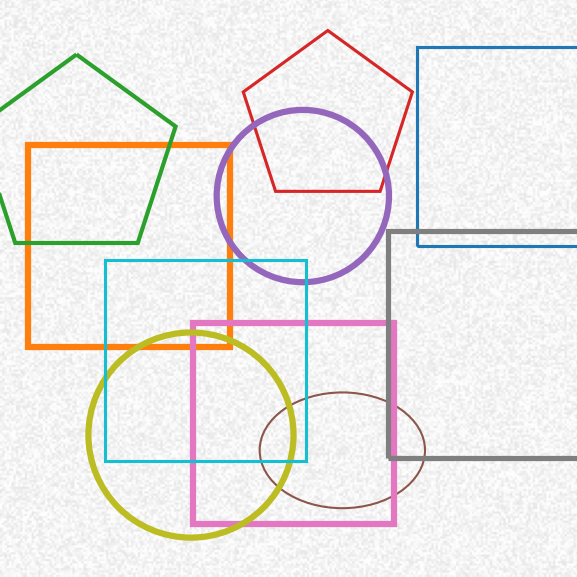[{"shape": "square", "thickness": 1.5, "radius": 0.86, "center": [0.895, 0.745]}, {"shape": "square", "thickness": 3, "radius": 0.88, "center": [0.223, 0.573]}, {"shape": "pentagon", "thickness": 2, "radius": 0.9, "center": [0.132, 0.724]}, {"shape": "pentagon", "thickness": 1.5, "radius": 0.77, "center": [0.568, 0.792]}, {"shape": "circle", "thickness": 3, "radius": 0.75, "center": [0.524, 0.66]}, {"shape": "oval", "thickness": 1, "radius": 0.72, "center": [0.593, 0.219]}, {"shape": "square", "thickness": 3, "radius": 0.87, "center": [0.509, 0.266]}, {"shape": "square", "thickness": 2.5, "radius": 0.98, "center": [0.868, 0.402]}, {"shape": "circle", "thickness": 3, "radius": 0.89, "center": [0.331, 0.246]}, {"shape": "square", "thickness": 1.5, "radius": 0.87, "center": [0.356, 0.375]}]